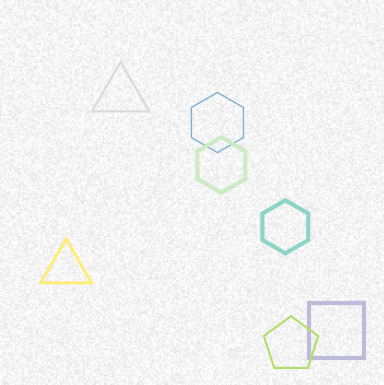[{"shape": "hexagon", "thickness": 3, "radius": 0.34, "center": [0.741, 0.411]}, {"shape": "square", "thickness": 3, "radius": 0.36, "center": [0.874, 0.141]}, {"shape": "hexagon", "thickness": 1, "radius": 0.39, "center": [0.565, 0.682]}, {"shape": "pentagon", "thickness": 1.5, "radius": 0.37, "center": [0.756, 0.104]}, {"shape": "triangle", "thickness": 1.5, "radius": 0.43, "center": [0.313, 0.754]}, {"shape": "hexagon", "thickness": 3, "radius": 0.36, "center": [0.575, 0.571]}, {"shape": "triangle", "thickness": 2, "radius": 0.38, "center": [0.172, 0.303]}]